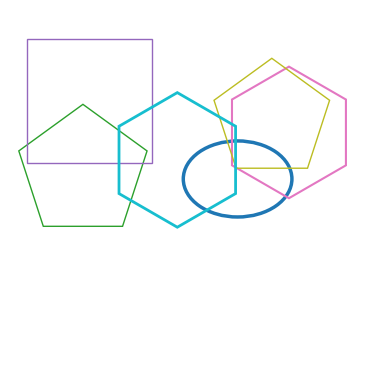[{"shape": "oval", "thickness": 2.5, "radius": 0.71, "center": [0.617, 0.535]}, {"shape": "pentagon", "thickness": 1, "radius": 0.88, "center": [0.215, 0.554]}, {"shape": "square", "thickness": 1, "radius": 0.81, "center": [0.232, 0.737]}, {"shape": "hexagon", "thickness": 1.5, "radius": 0.85, "center": [0.751, 0.656]}, {"shape": "pentagon", "thickness": 1, "radius": 0.79, "center": [0.706, 0.691]}, {"shape": "hexagon", "thickness": 2, "radius": 0.87, "center": [0.461, 0.585]}]